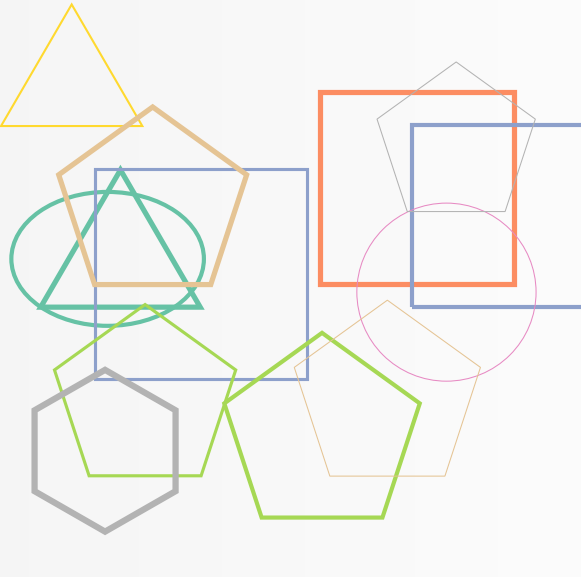[{"shape": "oval", "thickness": 2, "radius": 0.83, "center": [0.185, 0.551]}, {"shape": "triangle", "thickness": 2.5, "radius": 0.79, "center": [0.207, 0.546]}, {"shape": "square", "thickness": 2.5, "radius": 0.83, "center": [0.718, 0.674]}, {"shape": "square", "thickness": 2, "radius": 0.79, "center": [0.866, 0.625]}, {"shape": "square", "thickness": 1.5, "radius": 0.91, "center": [0.346, 0.525]}, {"shape": "circle", "thickness": 0.5, "radius": 0.77, "center": [0.768, 0.493]}, {"shape": "pentagon", "thickness": 2, "radius": 0.88, "center": [0.554, 0.246]}, {"shape": "pentagon", "thickness": 1.5, "radius": 0.82, "center": [0.25, 0.308]}, {"shape": "triangle", "thickness": 1, "radius": 0.7, "center": [0.123, 0.851]}, {"shape": "pentagon", "thickness": 0.5, "radius": 0.84, "center": [0.666, 0.311]}, {"shape": "pentagon", "thickness": 2.5, "radius": 0.85, "center": [0.263, 0.644]}, {"shape": "hexagon", "thickness": 3, "radius": 0.7, "center": [0.181, 0.219]}, {"shape": "pentagon", "thickness": 0.5, "radius": 0.72, "center": [0.785, 0.749]}]